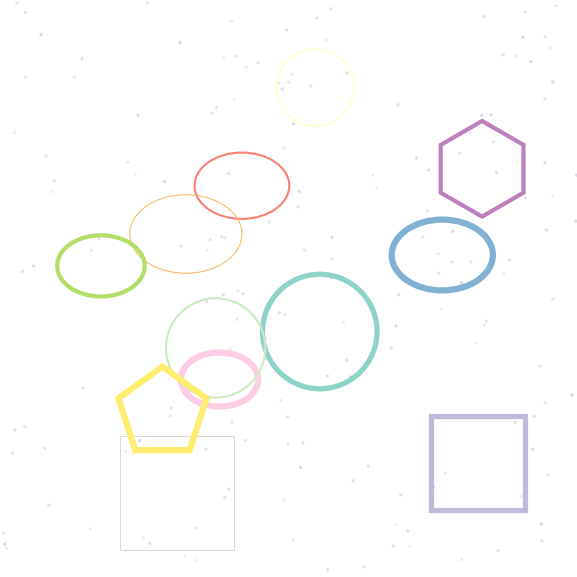[{"shape": "circle", "thickness": 2.5, "radius": 0.5, "center": [0.554, 0.425]}, {"shape": "circle", "thickness": 0.5, "radius": 0.33, "center": [0.546, 0.847]}, {"shape": "square", "thickness": 2.5, "radius": 0.41, "center": [0.828, 0.197]}, {"shape": "oval", "thickness": 1, "radius": 0.41, "center": [0.419, 0.678]}, {"shape": "oval", "thickness": 3, "radius": 0.44, "center": [0.766, 0.558]}, {"shape": "oval", "thickness": 0.5, "radius": 0.49, "center": [0.322, 0.594]}, {"shape": "oval", "thickness": 2, "radius": 0.38, "center": [0.175, 0.539]}, {"shape": "oval", "thickness": 3, "radius": 0.33, "center": [0.38, 0.342]}, {"shape": "square", "thickness": 0.5, "radius": 0.49, "center": [0.306, 0.145]}, {"shape": "hexagon", "thickness": 2, "radius": 0.41, "center": [0.835, 0.707]}, {"shape": "circle", "thickness": 1, "radius": 0.43, "center": [0.373, 0.397]}, {"shape": "pentagon", "thickness": 3, "radius": 0.4, "center": [0.281, 0.284]}]